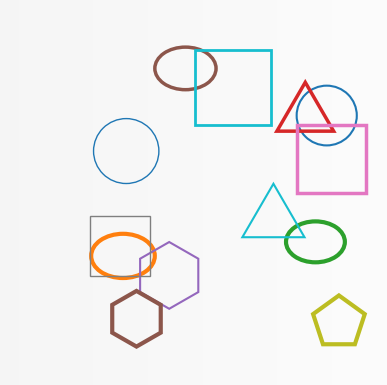[{"shape": "circle", "thickness": 1, "radius": 0.42, "center": [0.326, 0.608]}, {"shape": "circle", "thickness": 1.5, "radius": 0.39, "center": [0.843, 0.7]}, {"shape": "oval", "thickness": 3, "radius": 0.41, "center": [0.317, 0.335]}, {"shape": "oval", "thickness": 3, "radius": 0.38, "center": [0.814, 0.372]}, {"shape": "triangle", "thickness": 2.5, "radius": 0.42, "center": [0.788, 0.702]}, {"shape": "hexagon", "thickness": 1.5, "radius": 0.43, "center": [0.437, 0.285]}, {"shape": "oval", "thickness": 2.5, "radius": 0.39, "center": [0.479, 0.822]}, {"shape": "hexagon", "thickness": 3, "radius": 0.36, "center": [0.352, 0.172]}, {"shape": "square", "thickness": 2.5, "radius": 0.44, "center": [0.855, 0.587]}, {"shape": "square", "thickness": 1, "radius": 0.39, "center": [0.309, 0.361]}, {"shape": "pentagon", "thickness": 3, "radius": 0.35, "center": [0.875, 0.163]}, {"shape": "square", "thickness": 2, "radius": 0.49, "center": [0.602, 0.773]}, {"shape": "triangle", "thickness": 1.5, "radius": 0.46, "center": [0.706, 0.43]}]